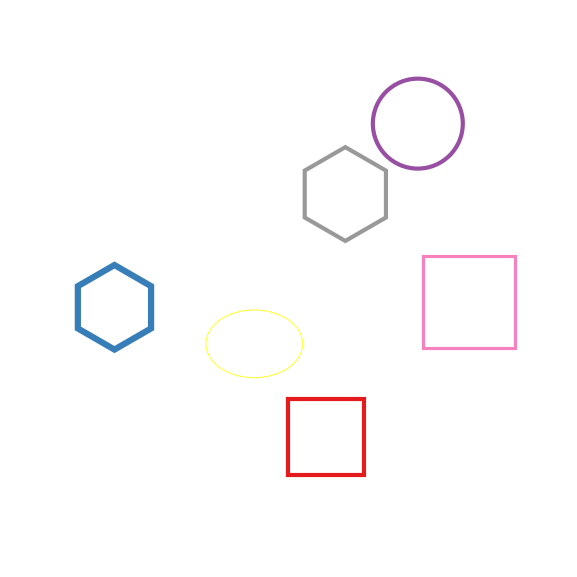[{"shape": "square", "thickness": 2, "radius": 0.33, "center": [0.564, 0.242]}, {"shape": "hexagon", "thickness": 3, "radius": 0.37, "center": [0.198, 0.467]}, {"shape": "circle", "thickness": 2, "radius": 0.39, "center": [0.723, 0.785]}, {"shape": "oval", "thickness": 0.5, "radius": 0.42, "center": [0.44, 0.404]}, {"shape": "square", "thickness": 1.5, "radius": 0.4, "center": [0.813, 0.476]}, {"shape": "hexagon", "thickness": 2, "radius": 0.41, "center": [0.598, 0.663]}]